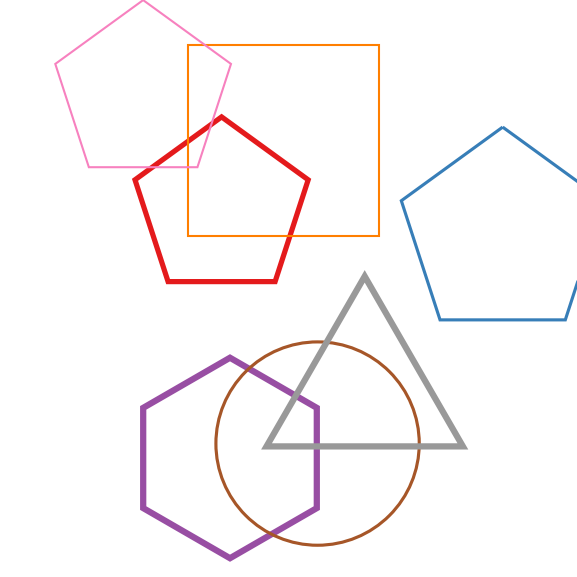[{"shape": "pentagon", "thickness": 2.5, "radius": 0.79, "center": [0.384, 0.639]}, {"shape": "pentagon", "thickness": 1.5, "radius": 0.92, "center": [0.87, 0.595]}, {"shape": "hexagon", "thickness": 3, "radius": 0.87, "center": [0.398, 0.206]}, {"shape": "square", "thickness": 1, "radius": 0.82, "center": [0.491, 0.756]}, {"shape": "circle", "thickness": 1.5, "radius": 0.88, "center": [0.55, 0.231]}, {"shape": "pentagon", "thickness": 1, "radius": 0.8, "center": [0.248, 0.839]}, {"shape": "triangle", "thickness": 3, "radius": 0.98, "center": [0.632, 0.324]}]